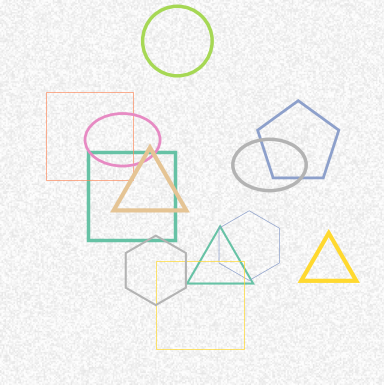[{"shape": "triangle", "thickness": 1.5, "radius": 0.49, "center": [0.572, 0.313]}, {"shape": "square", "thickness": 2.5, "radius": 0.57, "center": [0.341, 0.491]}, {"shape": "square", "thickness": 0.5, "radius": 0.57, "center": [0.233, 0.647]}, {"shape": "hexagon", "thickness": 0.5, "radius": 0.45, "center": [0.647, 0.362]}, {"shape": "pentagon", "thickness": 2, "radius": 0.55, "center": [0.775, 0.628]}, {"shape": "oval", "thickness": 2, "radius": 0.49, "center": [0.318, 0.637]}, {"shape": "circle", "thickness": 2.5, "radius": 0.45, "center": [0.461, 0.893]}, {"shape": "square", "thickness": 0.5, "radius": 0.57, "center": [0.519, 0.209]}, {"shape": "triangle", "thickness": 3, "radius": 0.41, "center": [0.854, 0.312]}, {"shape": "triangle", "thickness": 3, "radius": 0.54, "center": [0.39, 0.508]}, {"shape": "hexagon", "thickness": 1.5, "radius": 0.45, "center": [0.405, 0.298]}, {"shape": "oval", "thickness": 2.5, "radius": 0.48, "center": [0.7, 0.572]}]